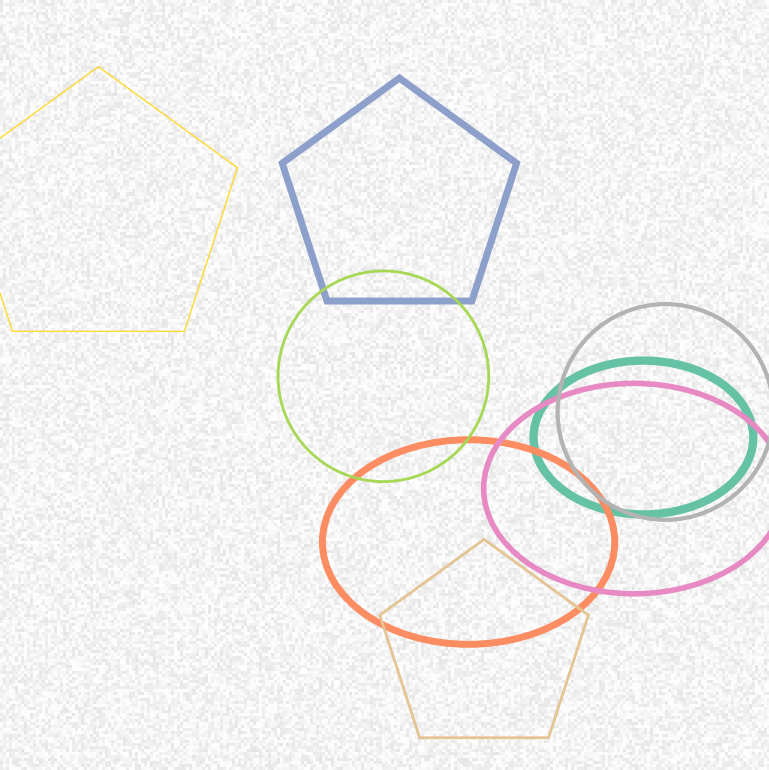[{"shape": "oval", "thickness": 3, "radius": 0.71, "center": [0.836, 0.432]}, {"shape": "oval", "thickness": 2.5, "radius": 0.95, "center": [0.609, 0.296]}, {"shape": "pentagon", "thickness": 2.5, "radius": 0.8, "center": [0.519, 0.739]}, {"shape": "oval", "thickness": 2, "radius": 0.98, "center": [0.823, 0.366]}, {"shape": "circle", "thickness": 1, "radius": 0.68, "center": [0.498, 0.511]}, {"shape": "pentagon", "thickness": 0.5, "radius": 0.95, "center": [0.128, 0.723]}, {"shape": "pentagon", "thickness": 1, "radius": 0.71, "center": [0.629, 0.157]}, {"shape": "circle", "thickness": 1.5, "radius": 0.7, "center": [0.864, 0.465]}]